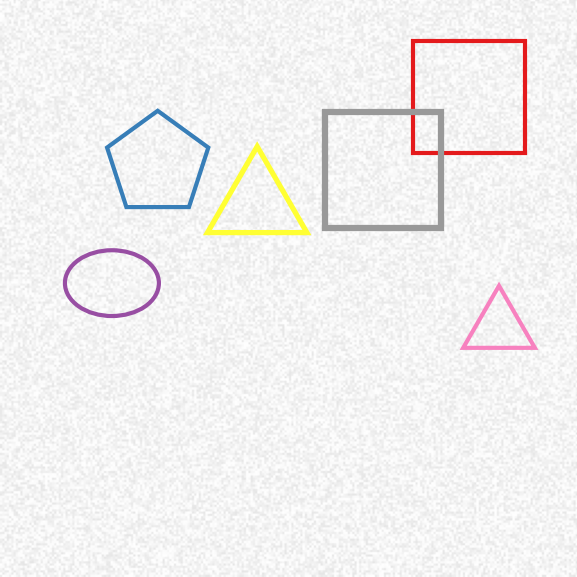[{"shape": "square", "thickness": 2, "radius": 0.49, "center": [0.813, 0.832]}, {"shape": "pentagon", "thickness": 2, "radius": 0.46, "center": [0.273, 0.715]}, {"shape": "oval", "thickness": 2, "radius": 0.41, "center": [0.194, 0.509]}, {"shape": "triangle", "thickness": 2.5, "radius": 0.5, "center": [0.445, 0.646]}, {"shape": "triangle", "thickness": 2, "radius": 0.36, "center": [0.864, 0.433]}, {"shape": "square", "thickness": 3, "radius": 0.5, "center": [0.663, 0.705]}]